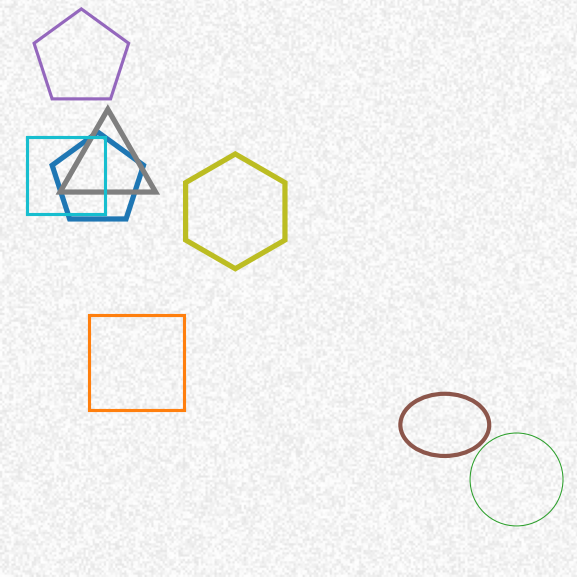[{"shape": "pentagon", "thickness": 2.5, "radius": 0.42, "center": [0.169, 0.687]}, {"shape": "square", "thickness": 1.5, "radius": 0.41, "center": [0.236, 0.371]}, {"shape": "circle", "thickness": 0.5, "radius": 0.4, "center": [0.894, 0.169]}, {"shape": "pentagon", "thickness": 1.5, "radius": 0.43, "center": [0.141, 0.898]}, {"shape": "oval", "thickness": 2, "radius": 0.38, "center": [0.77, 0.263]}, {"shape": "triangle", "thickness": 2.5, "radius": 0.48, "center": [0.187, 0.714]}, {"shape": "hexagon", "thickness": 2.5, "radius": 0.5, "center": [0.407, 0.633]}, {"shape": "square", "thickness": 1.5, "radius": 0.33, "center": [0.114, 0.696]}]